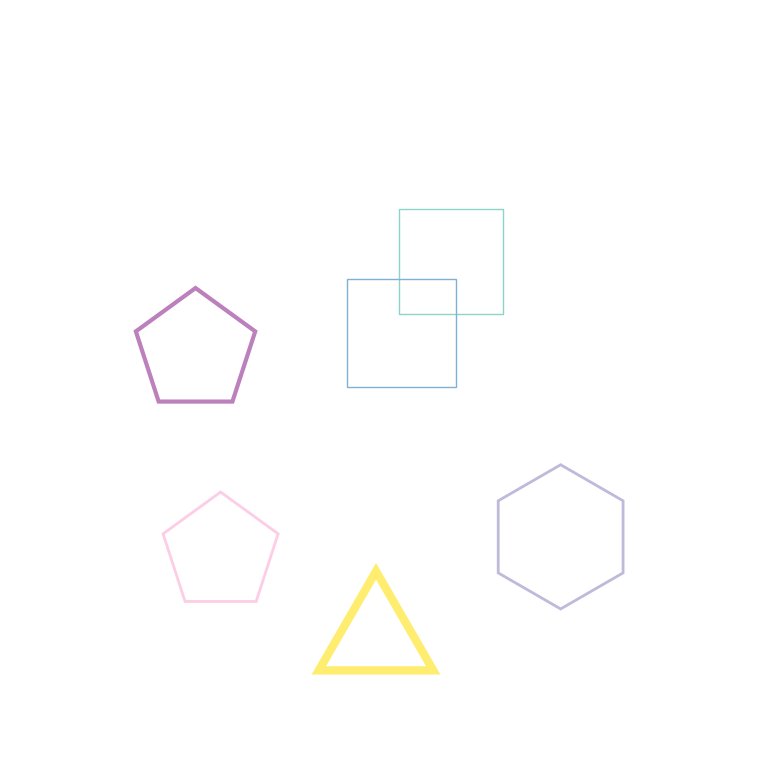[{"shape": "square", "thickness": 0.5, "radius": 0.34, "center": [0.586, 0.66]}, {"shape": "hexagon", "thickness": 1, "radius": 0.47, "center": [0.728, 0.303]}, {"shape": "square", "thickness": 0.5, "radius": 0.35, "center": [0.521, 0.568]}, {"shape": "pentagon", "thickness": 1, "radius": 0.39, "center": [0.286, 0.282]}, {"shape": "pentagon", "thickness": 1.5, "radius": 0.41, "center": [0.254, 0.544]}, {"shape": "triangle", "thickness": 3, "radius": 0.43, "center": [0.488, 0.172]}]